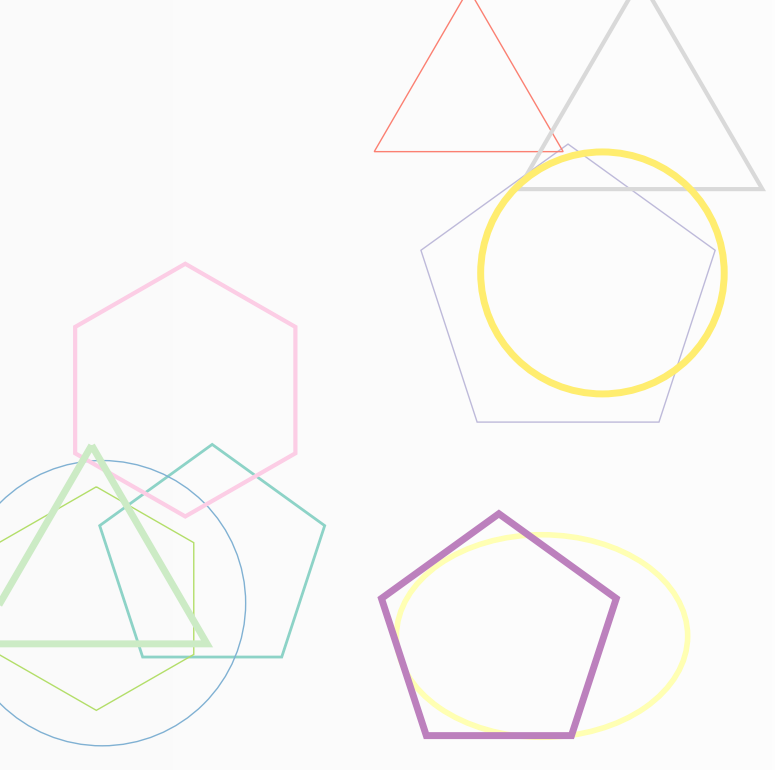[{"shape": "pentagon", "thickness": 1, "radius": 0.76, "center": [0.274, 0.27]}, {"shape": "oval", "thickness": 2, "radius": 0.94, "center": [0.699, 0.174]}, {"shape": "pentagon", "thickness": 0.5, "radius": 1.0, "center": [0.733, 0.613]}, {"shape": "triangle", "thickness": 0.5, "radius": 0.7, "center": [0.605, 0.873]}, {"shape": "circle", "thickness": 0.5, "radius": 0.93, "center": [0.132, 0.217]}, {"shape": "hexagon", "thickness": 0.5, "radius": 0.73, "center": [0.124, 0.223]}, {"shape": "hexagon", "thickness": 1.5, "radius": 0.82, "center": [0.239, 0.493]}, {"shape": "triangle", "thickness": 1.5, "radius": 0.91, "center": [0.826, 0.845]}, {"shape": "pentagon", "thickness": 2.5, "radius": 0.8, "center": [0.644, 0.174]}, {"shape": "triangle", "thickness": 2.5, "radius": 0.86, "center": [0.118, 0.25]}, {"shape": "circle", "thickness": 2.5, "radius": 0.79, "center": [0.777, 0.646]}]